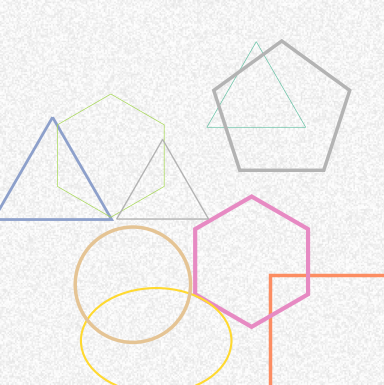[{"shape": "triangle", "thickness": 0.5, "radius": 0.74, "center": [0.666, 0.743]}, {"shape": "square", "thickness": 2.5, "radius": 0.85, "center": [0.873, 0.115]}, {"shape": "triangle", "thickness": 2, "radius": 0.89, "center": [0.137, 0.518]}, {"shape": "hexagon", "thickness": 3, "radius": 0.85, "center": [0.654, 0.32]}, {"shape": "hexagon", "thickness": 0.5, "radius": 0.8, "center": [0.288, 0.596]}, {"shape": "oval", "thickness": 1.5, "radius": 0.98, "center": [0.406, 0.115]}, {"shape": "circle", "thickness": 2.5, "radius": 0.75, "center": [0.345, 0.26]}, {"shape": "triangle", "thickness": 1, "radius": 0.69, "center": [0.422, 0.5]}, {"shape": "pentagon", "thickness": 2.5, "radius": 0.93, "center": [0.732, 0.708]}]